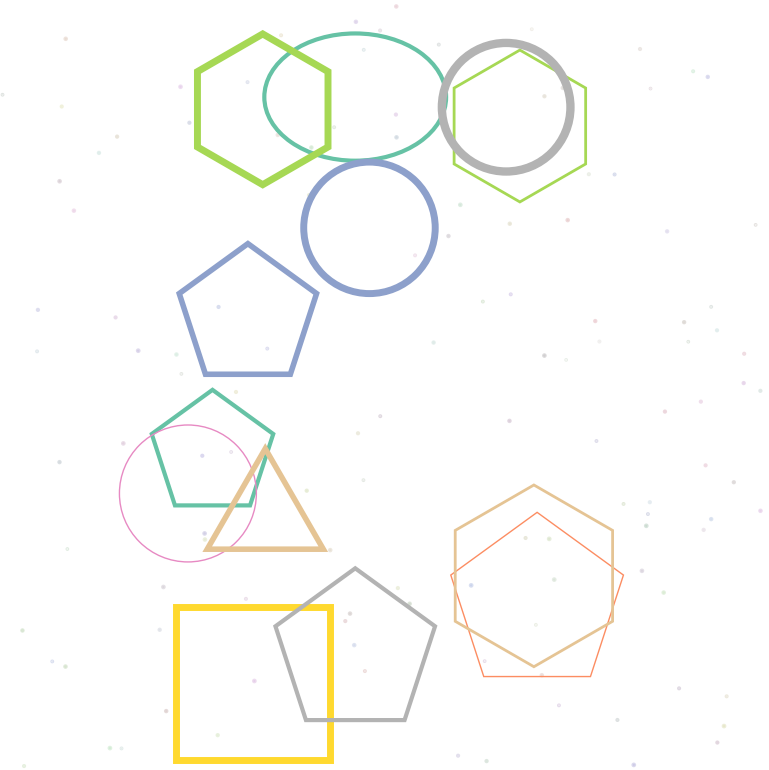[{"shape": "pentagon", "thickness": 1.5, "radius": 0.41, "center": [0.276, 0.411]}, {"shape": "oval", "thickness": 1.5, "radius": 0.59, "center": [0.461, 0.874]}, {"shape": "pentagon", "thickness": 0.5, "radius": 0.59, "center": [0.698, 0.217]}, {"shape": "circle", "thickness": 2.5, "radius": 0.43, "center": [0.48, 0.704]}, {"shape": "pentagon", "thickness": 2, "radius": 0.47, "center": [0.322, 0.59]}, {"shape": "circle", "thickness": 0.5, "radius": 0.44, "center": [0.244, 0.359]}, {"shape": "hexagon", "thickness": 2.5, "radius": 0.49, "center": [0.341, 0.858]}, {"shape": "hexagon", "thickness": 1, "radius": 0.49, "center": [0.675, 0.836]}, {"shape": "square", "thickness": 2.5, "radius": 0.5, "center": [0.328, 0.112]}, {"shape": "hexagon", "thickness": 1, "radius": 0.59, "center": [0.693, 0.252]}, {"shape": "triangle", "thickness": 2, "radius": 0.44, "center": [0.344, 0.33]}, {"shape": "circle", "thickness": 3, "radius": 0.42, "center": [0.657, 0.861]}, {"shape": "pentagon", "thickness": 1.5, "radius": 0.54, "center": [0.461, 0.153]}]